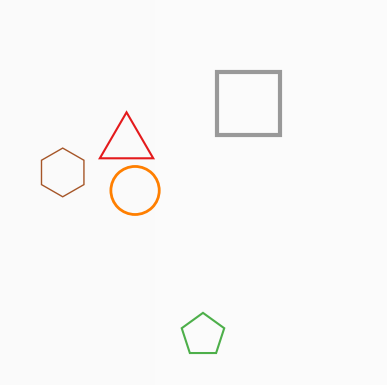[{"shape": "triangle", "thickness": 1.5, "radius": 0.4, "center": [0.327, 0.629]}, {"shape": "pentagon", "thickness": 1.5, "radius": 0.29, "center": [0.524, 0.13]}, {"shape": "circle", "thickness": 2, "radius": 0.31, "center": [0.349, 0.505]}, {"shape": "hexagon", "thickness": 1, "radius": 0.32, "center": [0.162, 0.552]}, {"shape": "square", "thickness": 3, "radius": 0.41, "center": [0.641, 0.731]}]